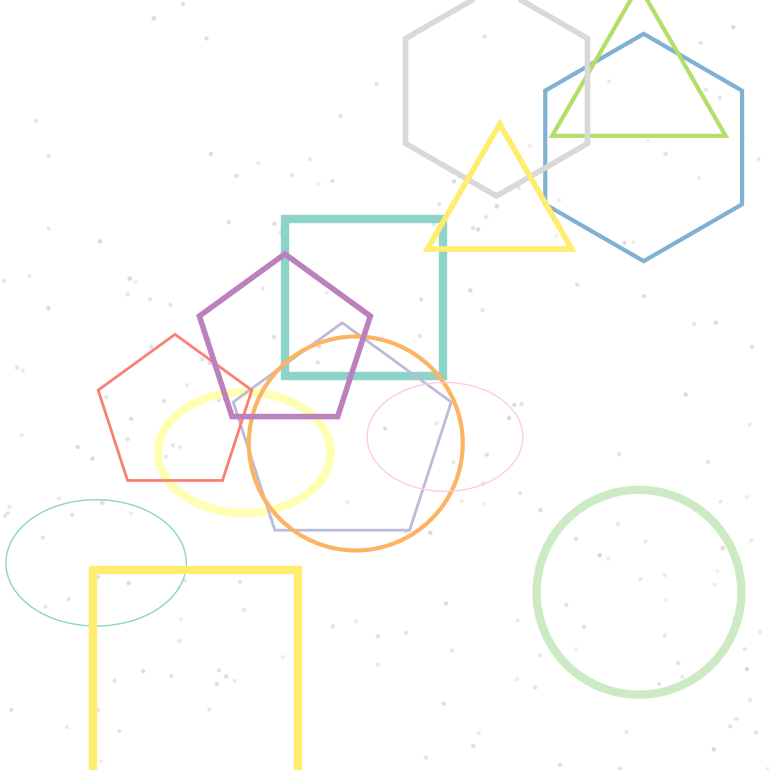[{"shape": "square", "thickness": 3, "radius": 0.51, "center": [0.473, 0.614]}, {"shape": "oval", "thickness": 0.5, "radius": 0.59, "center": [0.125, 0.269]}, {"shape": "oval", "thickness": 3, "radius": 0.56, "center": [0.317, 0.412]}, {"shape": "pentagon", "thickness": 1, "radius": 0.74, "center": [0.444, 0.432]}, {"shape": "pentagon", "thickness": 1, "radius": 0.52, "center": [0.227, 0.461]}, {"shape": "hexagon", "thickness": 1.5, "radius": 0.74, "center": [0.836, 0.808]}, {"shape": "circle", "thickness": 1.5, "radius": 0.69, "center": [0.462, 0.424]}, {"shape": "triangle", "thickness": 1.5, "radius": 0.65, "center": [0.83, 0.889]}, {"shape": "oval", "thickness": 0.5, "radius": 0.51, "center": [0.578, 0.433]}, {"shape": "hexagon", "thickness": 2, "radius": 0.68, "center": [0.645, 0.882]}, {"shape": "pentagon", "thickness": 2, "radius": 0.58, "center": [0.37, 0.553]}, {"shape": "circle", "thickness": 3, "radius": 0.67, "center": [0.83, 0.231]}, {"shape": "square", "thickness": 3, "radius": 0.67, "center": [0.254, 0.126]}, {"shape": "triangle", "thickness": 2, "radius": 0.54, "center": [0.649, 0.731]}]